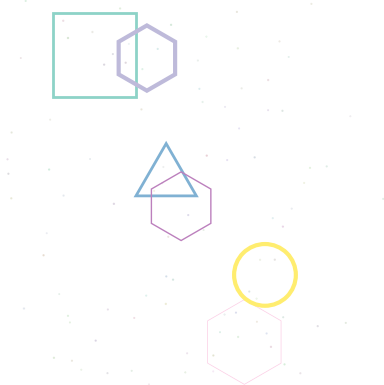[{"shape": "square", "thickness": 2, "radius": 0.54, "center": [0.246, 0.857]}, {"shape": "hexagon", "thickness": 3, "radius": 0.42, "center": [0.382, 0.849]}, {"shape": "triangle", "thickness": 2, "radius": 0.45, "center": [0.432, 0.537]}, {"shape": "hexagon", "thickness": 0.5, "radius": 0.55, "center": [0.635, 0.112]}, {"shape": "hexagon", "thickness": 1, "radius": 0.45, "center": [0.47, 0.464]}, {"shape": "circle", "thickness": 3, "radius": 0.4, "center": [0.688, 0.286]}]